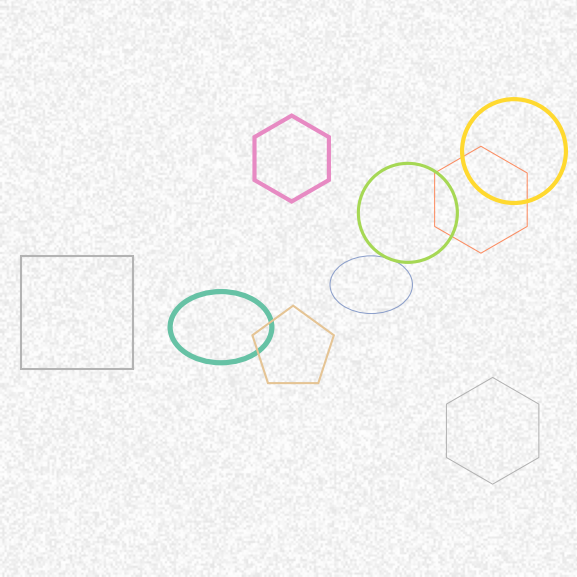[{"shape": "oval", "thickness": 2.5, "radius": 0.44, "center": [0.383, 0.433]}, {"shape": "hexagon", "thickness": 0.5, "radius": 0.46, "center": [0.833, 0.653]}, {"shape": "oval", "thickness": 0.5, "radius": 0.36, "center": [0.643, 0.506]}, {"shape": "hexagon", "thickness": 2, "radius": 0.37, "center": [0.505, 0.725]}, {"shape": "circle", "thickness": 1.5, "radius": 0.43, "center": [0.706, 0.631]}, {"shape": "circle", "thickness": 2, "radius": 0.45, "center": [0.89, 0.738]}, {"shape": "pentagon", "thickness": 1, "radius": 0.37, "center": [0.508, 0.396]}, {"shape": "square", "thickness": 1, "radius": 0.49, "center": [0.133, 0.458]}, {"shape": "hexagon", "thickness": 0.5, "radius": 0.46, "center": [0.853, 0.253]}]